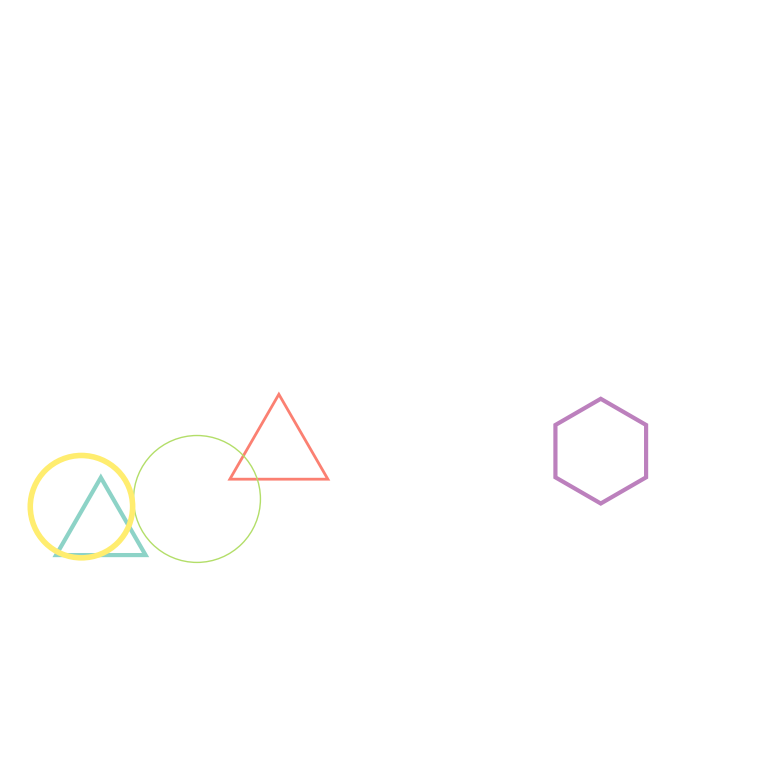[{"shape": "triangle", "thickness": 1.5, "radius": 0.34, "center": [0.131, 0.313]}, {"shape": "triangle", "thickness": 1, "radius": 0.37, "center": [0.362, 0.414]}, {"shape": "circle", "thickness": 0.5, "radius": 0.41, "center": [0.256, 0.352]}, {"shape": "hexagon", "thickness": 1.5, "radius": 0.34, "center": [0.78, 0.414]}, {"shape": "circle", "thickness": 2, "radius": 0.33, "center": [0.106, 0.342]}]